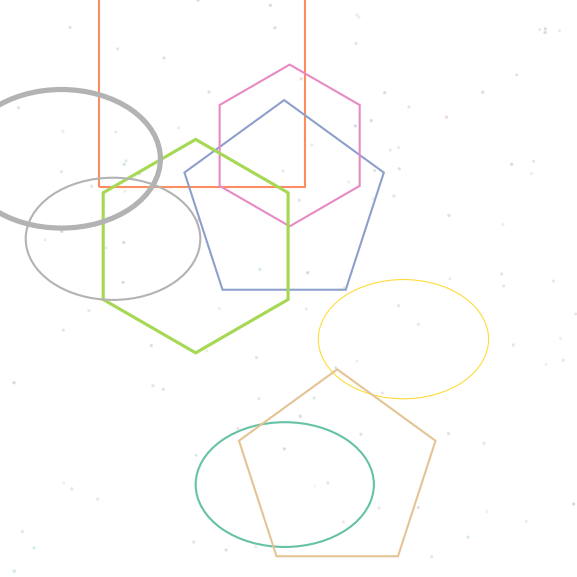[{"shape": "oval", "thickness": 1, "radius": 0.77, "center": [0.493, 0.16]}, {"shape": "square", "thickness": 1, "radius": 0.89, "center": [0.35, 0.854]}, {"shape": "pentagon", "thickness": 1, "radius": 0.91, "center": [0.492, 0.644]}, {"shape": "hexagon", "thickness": 1, "radius": 0.7, "center": [0.502, 0.747]}, {"shape": "hexagon", "thickness": 1.5, "radius": 0.92, "center": [0.339, 0.573]}, {"shape": "oval", "thickness": 0.5, "radius": 0.74, "center": [0.699, 0.412]}, {"shape": "pentagon", "thickness": 1, "radius": 0.89, "center": [0.584, 0.181]}, {"shape": "oval", "thickness": 1, "radius": 0.76, "center": [0.196, 0.586]}, {"shape": "oval", "thickness": 2.5, "radius": 0.86, "center": [0.106, 0.724]}]